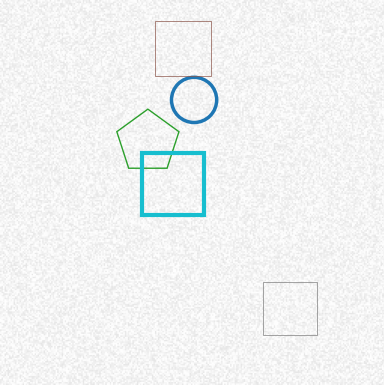[{"shape": "circle", "thickness": 2.5, "radius": 0.29, "center": [0.504, 0.74]}, {"shape": "pentagon", "thickness": 1, "radius": 0.42, "center": [0.384, 0.632]}, {"shape": "square", "thickness": 0.5, "radius": 0.36, "center": [0.475, 0.874]}, {"shape": "square", "thickness": 0.5, "radius": 0.35, "center": [0.753, 0.199]}, {"shape": "square", "thickness": 3, "radius": 0.4, "center": [0.449, 0.522]}]